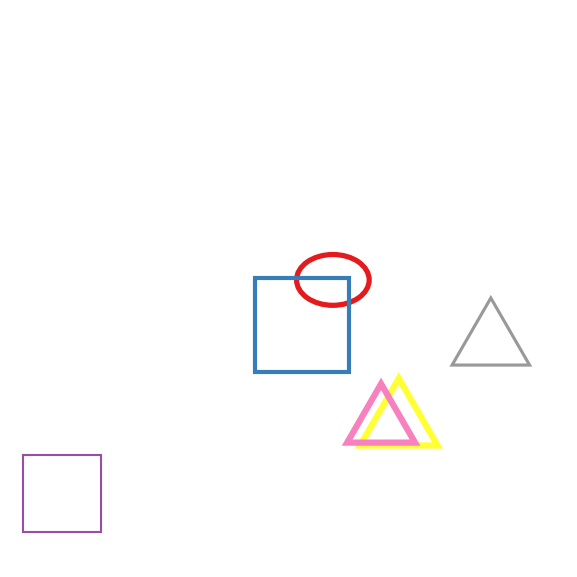[{"shape": "oval", "thickness": 2.5, "radius": 0.31, "center": [0.576, 0.514]}, {"shape": "square", "thickness": 2, "radius": 0.4, "center": [0.523, 0.437]}, {"shape": "square", "thickness": 1, "radius": 0.34, "center": [0.107, 0.144]}, {"shape": "triangle", "thickness": 3, "radius": 0.39, "center": [0.691, 0.266]}, {"shape": "triangle", "thickness": 3, "radius": 0.34, "center": [0.66, 0.267]}, {"shape": "triangle", "thickness": 1.5, "radius": 0.39, "center": [0.85, 0.406]}]